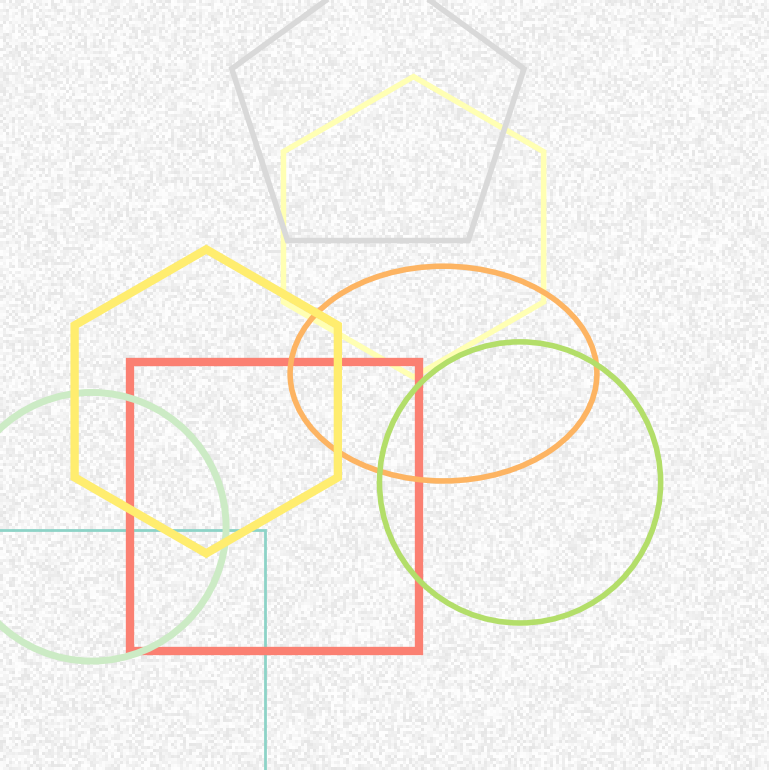[{"shape": "square", "thickness": 1, "radius": 0.96, "center": [0.151, 0.119]}, {"shape": "hexagon", "thickness": 2, "radius": 0.98, "center": [0.537, 0.705]}, {"shape": "square", "thickness": 3, "radius": 0.94, "center": [0.356, 0.342]}, {"shape": "oval", "thickness": 2, "radius": 1.0, "center": [0.576, 0.515]}, {"shape": "circle", "thickness": 2, "radius": 0.91, "center": [0.675, 0.373]}, {"shape": "pentagon", "thickness": 2, "radius": 1.0, "center": [0.491, 0.849]}, {"shape": "circle", "thickness": 2.5, "radius": 0.87, "center": [0.119, 0.316]}, {"shape": "hexagon", "thickness": 3, "radius": 0.99, "center": [0.268, 0.479]}]